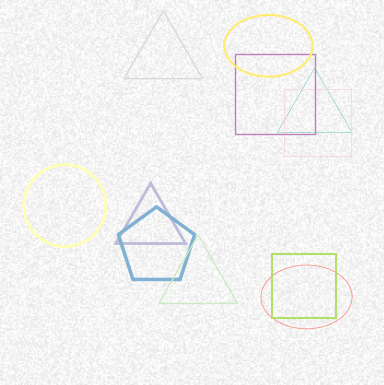[{"shape": "triangle", "thickness": 0.5, "radius": 0.56, "center": [0.817, 0.712]}, {"shape": "circle", "thickness": 2, "radius": 0.53, "center": [0.168, 0.466]}, {"shape": "triangle", "thickness": 2, "radius": 0.52, "center": [0.391, 0.42]}, {"shape": "oval", "thickness": 0.5, "radius": 0.59, "center": [0.796, 0.229]}, {"shape": "pentagon", "thickness": 2.5, "radius": 0.52, "center": [0.407, 0.358]}, {"shape": "square", "thickness": 1.5, "radius": 0.42, "center": [0.788, 0.258]}, {"shape": "square", "thickness": 0.5, "radius": 0.43, "center": [0.825, 0.683]}, {"shape": "triangle", "thickness": 1, "radius": 0.59, "center": [0.424, 0.855]}, {"shape": "square", "thickness": 1, "radius": 0.52, "center": [0.714, 0.755]}, {"shape": "triangle", "thickness": 1, "radius": 0.59, "center": [0.515, 0.271]}, {"shape": "oval", "thickness": 1.5, "radius": 0.57, "center": [0.697, 0.881]}]